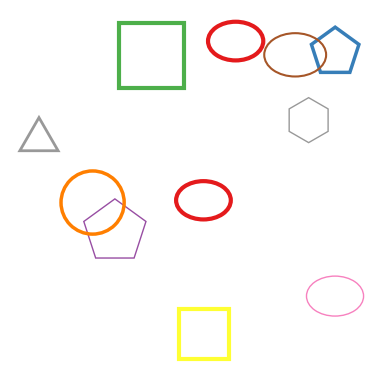[{"shape": "oval", "thickness": 3, "radius": 0.36, "center": [0.528, 0.48]}, {"shape": "oval", "thickness": 3, "radius": 0.36, "center": [0.612, 0.893]}, {"shape": "pentagon", "thickness": 2.5, "radius": 0.32, "center": [0.871, 0.865]}, {"shape": "square", "thickness": 3, "radius": 0.42, "center": [0.393, 0.857]}, {"shape": "pentagon", "thickness": 1, "radius": 0.42, "center": [0.298, 0.398]}, {"shape": "circle", "thickness": 2.5, "radius": 0.41, "center": [0.241, 0.474]}, {"shape": "square", "thickness": 3, "radius": 0.32, "center": [0.529, 0.134]}, {"shape": "oval", "thickness": 1.5, "radius": 0.4, "center": [0.767, 0.858]}, {"shape": "oval", "thickness": 1, "radius": 0.37, "center": [0.87, 0.231]}, {"shape": "triangle", "thickness": 2, "radius": 0.29, "center": [0.101, 0.637]}, {"shape": "hexagon", "thickness": 1, "radius": 0.29, "center": [0.802, 0.688]}]